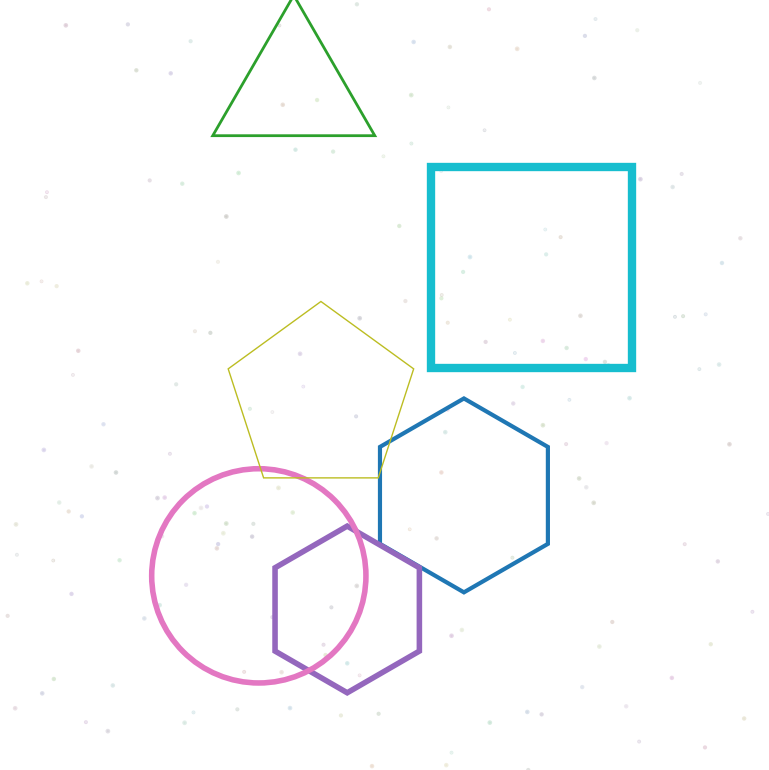[{"shape": "hexagon", "thickness": 1.5, "radius": 0.63, "center": [0.603, 0.357]}, {"shape": "triangle", "thickness": 1, "radius": 0.61, "center": [0.382, 0.885]}, {"shape": "hexagon", "thickness": 2, "radius": 0.54, "center": [0.451, 0.209]}, {"shape": "circle", "thickness": 2, "radius": 0.7, "center": [0.336, 0.252]}, {"shape": "pentagon", "thickness": 0.5, "radius": 0.63, "center": [0.417, 0.482]}, {"shape": "square", "thickness": 3, "radius": 0.65, "center": [0.69, 0.653]}]